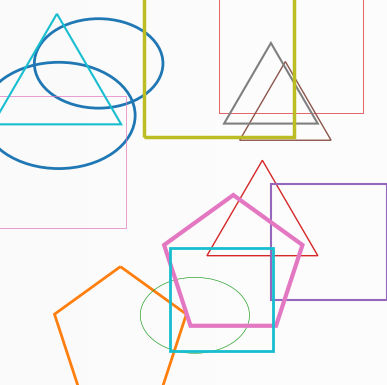[{"shape": "oval", "thickness": 2, "radius": 0.83, "center": [0.255, 0.835]}, {"shape": "oval", "thickness": 2, "radius": 0.99, "center": [0.152, 0.7]}, {"shape": "pentagon", "thickness": 2, "radius": 0.89, "center": [0.311, 0.129]}, {"shape": "oval", "thickness": 0.5, "radius": 0.7, "center": [0.503, 0.181]}, {"shape": "square", "thickness": 0.5, "radius": 0.93, "center": [0.75, 0.891]}, {"shape": "triangle", "thickness": 1, "radius": 0.83, "center": [0.677, 0.418]}, {"shape": "square", "thickness": 1.5, "radius": 0.75, "center": [0.849, 0.371]}, {"shape": "triangle", "thickness": 1, "radius": 0.68, "center": [0.736, 0.704]}, {"shape": "pentagon", "thickness": 3, "radius": 0.94, "center": [0.602, 0.306]}, {"shape": "square", "thickness": 0.5, "radius": 0.86, "center": [0.154, 0.579]}, {"shape": "triangle", "thickness": 1.5, "radius": 0.7, "center": [0.699, 0.749]}, {"shape": "square", "thickness": 2.5, "radius": 0.97, "center": [0.566, 0.838]}, {"shape": "square", "thickness": 2, "radius": 0.67, "center": [0.572, 0.223]}, {"shape": "triangle", "thickness": 1.5, "radius": 0.96, "center": [0.147, 0.773]}]